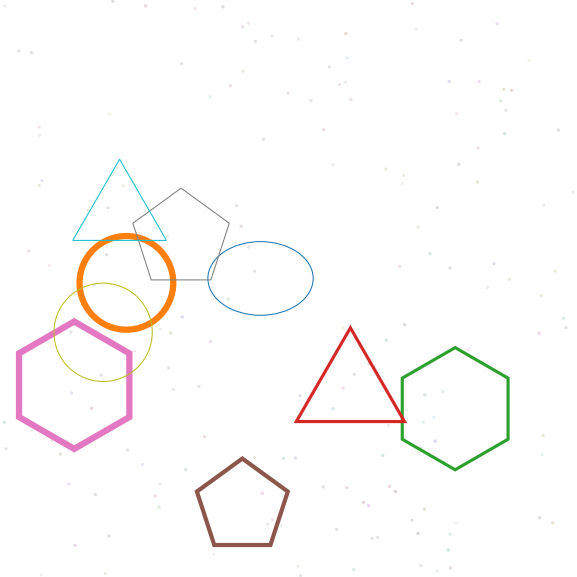[{"shape": "oval", "thickness": 0.5, "radius": 0.46, "center": [0.451, 0.517]}, {"shape": "circle", "thickness": 3, "radius": 0.41, "center": [0.219, 0.509]}, {"shape": "hexagon", "thickness": 1.5, "radius": 0.53, "center": [0.788, 0.291]}, {"shape": "triangle", "thickness": 1.5, "radius": 0.54, "center": [0.607, 0.323]}, {"shape": "pentagon", "thickness": 2, "radius": 0.41, "center": [0.42, 0.122]}, {"shape": "hexagon", "thickness": 3, "radius": 0.55, "center": [0.128, 0.332]}, {"shape": "pentagon", "thickness": 0.5, "radius": 0.44, "center": [0.314, 0.585]}, {"shape": "circle", "thickness": 0.5, "radius": 0.43, "center": [0.179, 0.424]}, {"shape": "triangle", "thickness": 0.5, "radius": 0.47, "center": [0.207, 0.63]}]